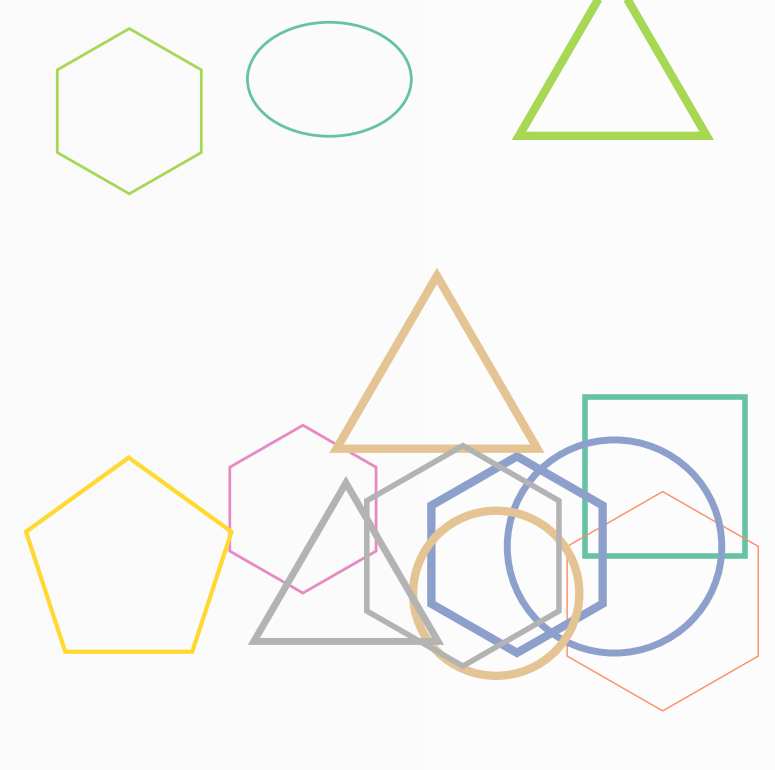[{"shape": "oval", "thickness": 1, "radius": 0.53, "center": [0.425, 0.897]}, {"shape": "square", "thickness": 2, "radius": 0.51, "center": [0.858, 0.381]}, {"shape": "hexagon", "thickness": 0.5, "radius": 0.71, "center": [0.855, 0.219]}, {"shape": "hexagon", "thickness": 3, "radius": 0.64, "center": [0.667, 0.28]}, {"shape": "circle", "thickness": 2.5, "radius": 0.69, "center": [0.793, 0.29]}, {"shape": "hexagon", "thickness": 1, "radius": 0.54, "center": [0.391, 0.339]}, {"shape": "triangle", "thickness": 3, "radius": 0.7, "center": [0.791, 0.894]}, {"shape": "hexagon", "thickness": 1, "radius": 0.54, "center": [0.167, 0.856]}, {"shape": "pentagon", "thickness": 1.5, "radius": 0.7, "center": [0.166, 0.266]}, {"shape": "circle", "thickness": 3, "radius": 0.54, "center": [0.64, 0.23]}, {"shape": "triangle", "thickness": 3, "radius": 0.75, "center": [0.564, 0.492]}, {"shape": "triangle", "thickness": 2.5, "radius": 0.69, "center": [0.446, 0.236]}, {"shape": "hexagon", "thickness": 2, "radius": 0.72, "center": [0.597, 0.278]}]